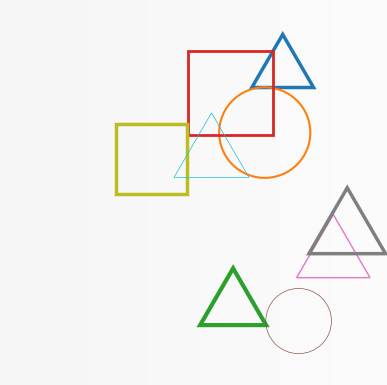[{"shape": "triangle", "thickness": 2.5, "radius": 0.46, "center": [0.73, 0.819]}, {"shape": "circle", "thickness": 1.5, "radius": 0.59, "center": [0.683, 0.656]}, {"shape": "triangle", "thickness": 3, "radius": 0.49, "center": [0.602, 0.205]}, {"shape": "square", "thickness": 2, "radius": 0.55, "center": [0.596, 0.759]}, {"shape": "circle", "thickness": 0.5, "radius": 0.42, "center": [0.771, 0.166]}, {"shape": "triangle", "thickness": 1, "radius": 0.55, "center": [0.86, 0.333]}, {"shape": "triangle", "thickness": 2.5, "radius": 0.57, "center": [0.896, 0.398]}, {"shape": "square", "thickness": 2.5, "radius": 0.45, "center": [0.391, 0.586]}, {"shape": "triangle", "thickness": 0.5, "radius": 0.56, "center": [0.546, 0.595]}]